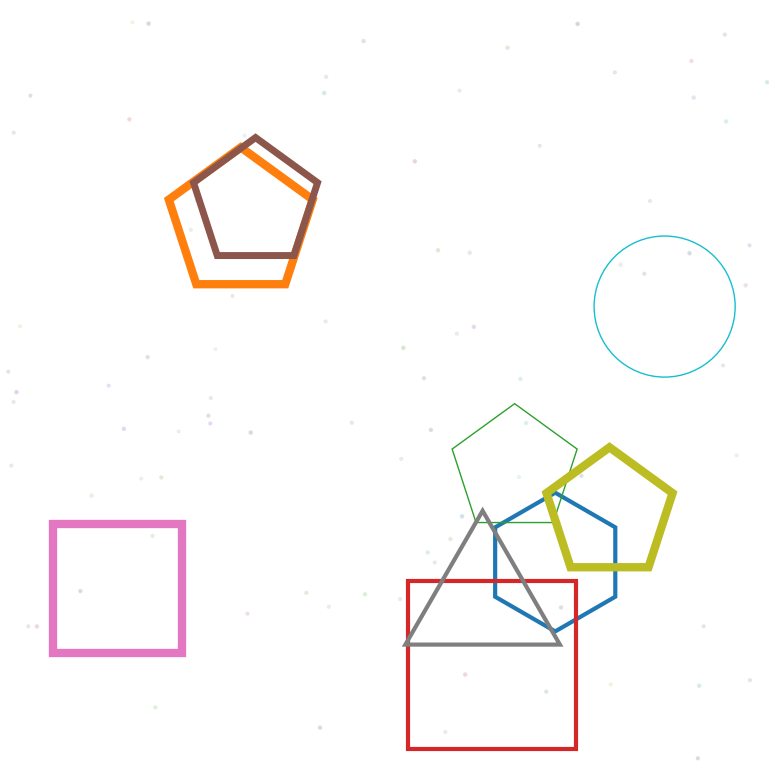[{"shape": "hexagon", "thickness": 1.5, "radius": 0.45, "center": [0.721, 0.27]}, {"shape": "pentagon", "thickness": 3, "radius": 0.49, "center": [0.313, 0.71]}, {"shape": "pentagon", "thickness": 0.5, "radius": 0.43, "center": [0.668, 0.39]}, {"shape": "square", "thickness": 1.5, "radius": 0.55, "center": [0.639, 0.136]}, {"shape": "pentagon", "thickness": 2.5, "radius": 0.42, "center": [0.332, 0.737]}, {"shape": "square", "thickness": 3, "radius": 0.42, "center": [0.152, 0.236]}, {"shape": "triangle", "thickness": 1.5, "radius": 0.58, "center": [0.627, 0.221]}, {"shape": "pentagon", "thickness": 3, "radius": 0.43, "center": [0.792, 0.333]}, {"shape": "circle", "thickness": 0.5, "radius": 0.46, "center": [0.863, 0.602]}]